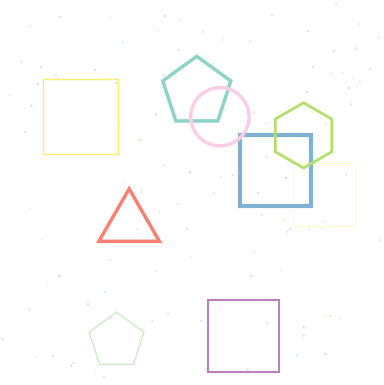[{"shape": "pentagon", "thickness": 2.5, "radius": 0.46, "center": [0.511, 0.761]}, {"shape": "square", "thickness": 0.5, "radius": 0.4, "center": [0.841, 0.495]}, {"shape": "triangle", "thickness": 2.5, "radius": 0.45, "center": [0.335, 0.419]}, {"shape": "square", "thickness": 3, "radius": 0.46, "center": [0.716, 0.557]}, {"shape": "hexagon", "thickness": 2, "radius": 0.42, "center": [0.788, 0.648]}, {"shape": "circle", "thickness": 2.5, "radius": 0.38, "center": [0.571, 0.697]}, {"shape": "square", "thickness": 1.5, "radius": 0.46, "center": [0.632, 0.128]}, {"shape": "pentagon", "thickness": 1, "radius": 0.37, "center": [0.303, 0.114]}, {"shape": "square", "thickness": 1, "radius": 0.48, "center": [0.209, 0.697]}]